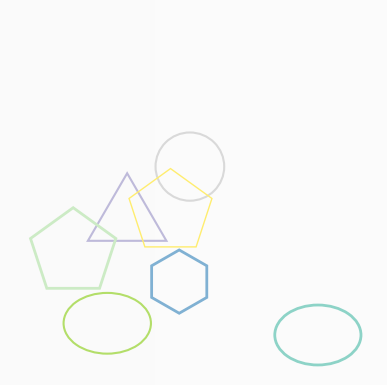[{"shape": "oval", "thickness": 2, "radius": 0.56, "center": [0.82, 0.13]}, {"shape": "triangle", "thickness": 1.5, "radius": 0.58, "center": [0.328, 0.433]}, {"shape": "hexagon", "thickness": 2, "radius": 0.41, "center": [0.462, 0.269]}, {"shape": "oval", "thickness": 1.5, "radius": 0.56, "center": [0.277, 0.16]}, {"shape": "circle", "thickness": 1.5, "radius": 0.44, "center": [0.49, 0.567]}, {"shape": "pentagon", "thickness": 2, "radius": 0.58, "center": [0.189, 0.345]}, {"shape": "pentagon", "thickness": 1, "radius": 0.56, "center": [0.44, 0.45]}]